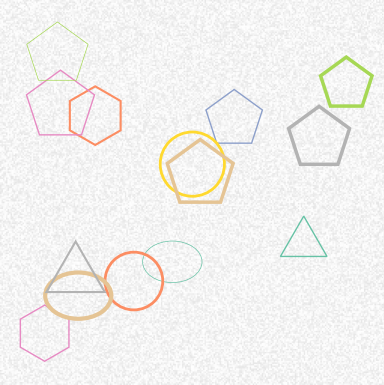[{"shape": "oval", "thickness": 0.5, "radius": 0.39, "center": [0.448, 0.32]}, {"shape": "triangle", "thickness": 1, "radius": 0.35, "center": [0.789, 0.369]}, {"shape": "circle", "thickness": 2, "radius": 0.37, "center": [0.348, 0.27]}, {"shape": "hexagon", "thickness": 1.5, "radius": 0.38, "center": [0.247, 0.7]}, {"shape": "pentagon", "thickness": 1, "radius": 0.39, "center": [0.608, 0.69]}, {"shape": "pentagon", "thickness": 1, "radius": 0.46, "center": [0.157, 0.725]}, {"shape": "hexagon", "thickness": 1, "radius": 0.36, "center": [0.116, 0.135]}, {"shape": "pentagon", "thickness": 2.5, "radius": 0.35, "center": [0.9, 0.781]}, {"shape": "pentagon", "thickness": 0.5, "radius": 0.42, "center": [0.149, 0.859]}, {"shape": "circle", "thickness": 2, "radius": 0.42, "center": [0.5, 0.574]}, {"shape": "oval", "thickness": 3, "radius": 0.43, "center": [0.203, 0.232]}, {"shape": "pentagon", "thickness": 2.5, "radius": 0.45, "center": [0.52, 0.548]}, {"shape": "pentagon", "thickness": 2.5, "radius": 0.42, "center": [0.829, 0.641]}, {"shape": "triangle", "thickness": 1.5, "radius": 0.44, "center": [0.196, 0.285]}]